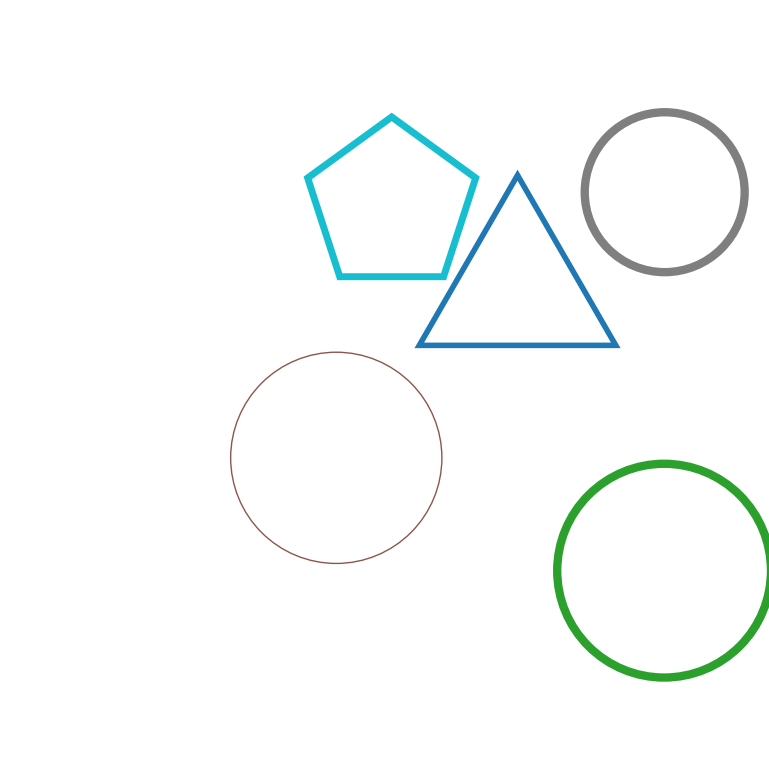[{"shape": "triangle", "thickness": 2, "radius": 0.74, "center": [0.672, 0.625]}, {"shape": "circle", "thickness": 3, "radius": 0.69, "center": [0.862, 0.259]}, {"shape": "circle", "thickness": 0.5, "radius": 0.69, "center": [0.437, 0.405]}, {"shape": "circle", "thickness": 3, "radius": 0.52, "center": [0.863, 0.75]}, {"shape": "pentagon", "thickness": 2.5, "radius": 0.57, "center": [0.509, 0.733]}]